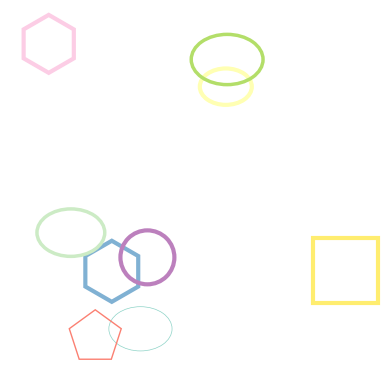[{"shape": "oval", "thickness": 0.5, "radius": 0.41, "center": [0.365, 0.146]}, {"shape": "oval", "thickness": 3, "radius": 0.34, "center": [0.587, 0.775]}, {"shape": "pentagon", "thickness": 1, "radius": 0.35, "center": [0.247, 0.124]}, {"shape": "hexagon", "thickness": 3, "radius": 0.4, "center": [0.29, 0.295]}, {"shape": "oval", "thickness": 2.5, "radius": 0.47, "center": [0.59, 0.845]}, {"shape": "hexagon", "thickness": 3, "radius": 0.38, "center": [0.127, 0.886]}, {"shape": "circle", "thickness": 3, "radius": 0.35, "center": [0.383, 0.332]}, {"shape": "oval", "thickness": 2.5, "radius": 0.44, "center": [0.184, 0.396]}, {"shape": "square", "thickness": 3, "radius": 0.42, "center": [0.897, 0.298]}]